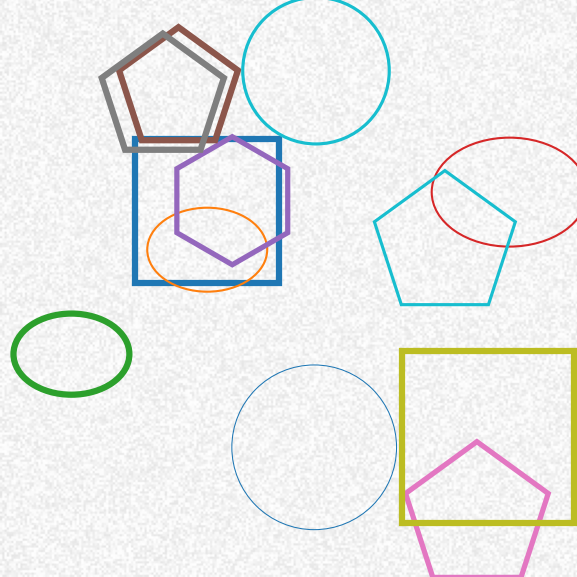[{"shape": "square", "thickness": 3, "radius": 0.62, "center": [0.359, 0.634]}, {"shape": "circle", "thickness": 0.5, "radius": 0.71, "center": [0.544, 0.225]}, {"shape": "oval", "thickness": 1, "radius": 0.52, "center": [0.359, 0.567]}, {"shape": "oval", "thickness": 3, "radius": 0.5, "center": [0.124, 0.386]}, {"shape": "oval", "thickness": 1, "radius": 0.67, "center": [0.882, 0.666]}, {"shape": "hexagon", "thickness": 2.5, "radius": 0.55, "center": [0.402, 0.652]}, {"shape": "pentagon", "thickness": 3, "radius": 0.54, "center": [0.309, 0.844]}, {"shape": "pentagon", "thickness": 2.5, "radius": 0.65, "center": [0.826, 0.104]}, {"shape": "pentagon", "thickness": 3, "radius": 0.56, "center": [0.282, 0.83]}, {"shape": "square", "thickness": 3, "radius": 0.75, "center": [0.845, 0.242]}, {"shape": "circle", "thickness": 1.5, "radius": 0.63, "center": [0.547, 0.877]}, {"shape": "pentagon", "thickness": 1.5, "radius": 0.64, "center": [0.77, 0.575]}]